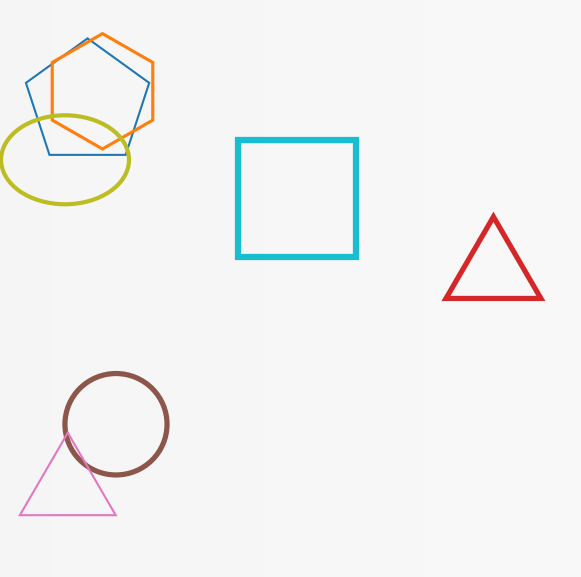[{"shape": "pentagon", "thickness": 1, "radius": 0.56, "center": [0.151, 0.821]}, {"shape": "hexagon", "thickness": 1.5, "radius": 0.5, "center": [0.176, 0.841]}, {"shape": "triangle", "thickness": 2.5, "radius": 0.47, "center": [0.849, 0.529]}, {"shape": "circle", "thickness": 2.5, "radius": 0.44, "center": [0.2, 0.265]}, {"shape": "triangle", "thickness": 1, "radius": 0.48, "center": [0.117, 0.155]}, {"shape": "oval", "thickness": 2, "radius": 0.55, "center": [0.112, 0.722]}, {"shape": "square", "thickness": 3, "radius": 0.51, "center": [0.511, 0.655]}]